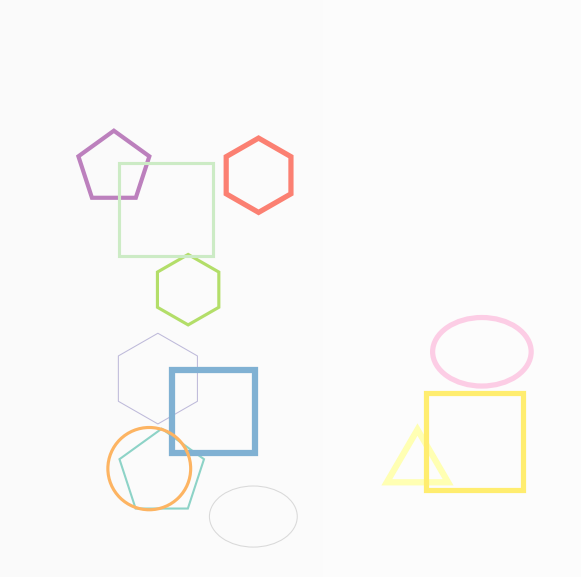[{"shape": "pentagon", "thickness": 1, "radius": 0.38, "center": [0.278, 0.18]}, {"shape": "triangle", "thickness": 3, "radius": 0.3, "center": [0.718, 0.194]}, {"shape": "hexagon", "thickness": 0.5, "radius": 0.39, "center": [0.272, 0.344]}, {"shape": "hexagon", "thickness": 2.5, "radius": 0.32, "center": [0.445, 0.696]}, {"shape": "square", "thickness": 3, "radius": 0.36, "center": [0.367, 0.286]}, {"shape": "circle", "thickness": 1.5, "radius": 0.36, "center": [0.257, 0.188]}, {"shape": "hexagon", "thickness": 1.5, "radius": 0.3, "center": [0.324, 0.498]}, {"shape": "oval", "thickness": 2.5, "radius": 0.42, "center": [0.829, 0.39]}, {"shape": "oval", "thickness": 0.5, "radius": 0.38, "center": [0.436, 0.105]}, {"shape": "pentagon", "thickness": 2, "radius": 0.32, "center": [0.196, 0.709]}, {"shape": "square", "thickness": 1.5, "radius": 0.4, "center": [0.286, 0.636]}, {"shape": "square", "thickness": 2.5, "radius": 0.42, "center": [0.816, 0.235]}]